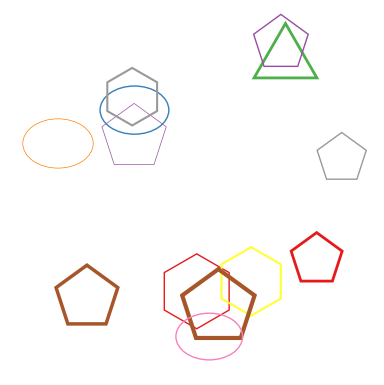[{"shape": "pentagon", "thickness": 2, "radius": 0.35, "center": [0.822, 0.326]}, {"shape": "hexagon", "thickness": 1, "radius": 0.49, "center": [0.511, 0.243]}, {"shape": "oval", "thickness": 1, "radius": 0.45, "center": [0.349, 0.714]}, {"shape": "triangle", "thickness": 2, "radius": 0.47, "center": [0.742, 0.845]}, {"shape": "pentagon", "thickness": 1, "radius": 0.37, "center": [0.73, 0.888]}, {"shape": "pentagon", "thickness": 0.5, "radius": 0.44, "center": [0.348, 0.644]}, {"shape": "oval", "thickness": 0.5, "radius": 0.46, "center": [0.151, 0.627]}, {"shape": "hexagon", "thickness": 1.5, "radius": 0.45, "center": [0.652, 0.269]}, {"shape": "pentagon", "thickness": 2.5, "radius": 0.42, "center": [0.226, 0.227]}, {"shape": "pentagon", "thickness": 3, "radius": 0.49, "center": [0.567, 0.202]}, {"shape": "oval", "thickness": 1, "radius": 0.43, "center": [0.543, 0.126]}, {"shape": "pentagon", "thickness": 1, "radius": 0.34, "center": [0.888, 0.589]}, {"shape": "hexagon", "thickness": 1.5, "radius": 0.37, "center": [0.343, 0.749]}]